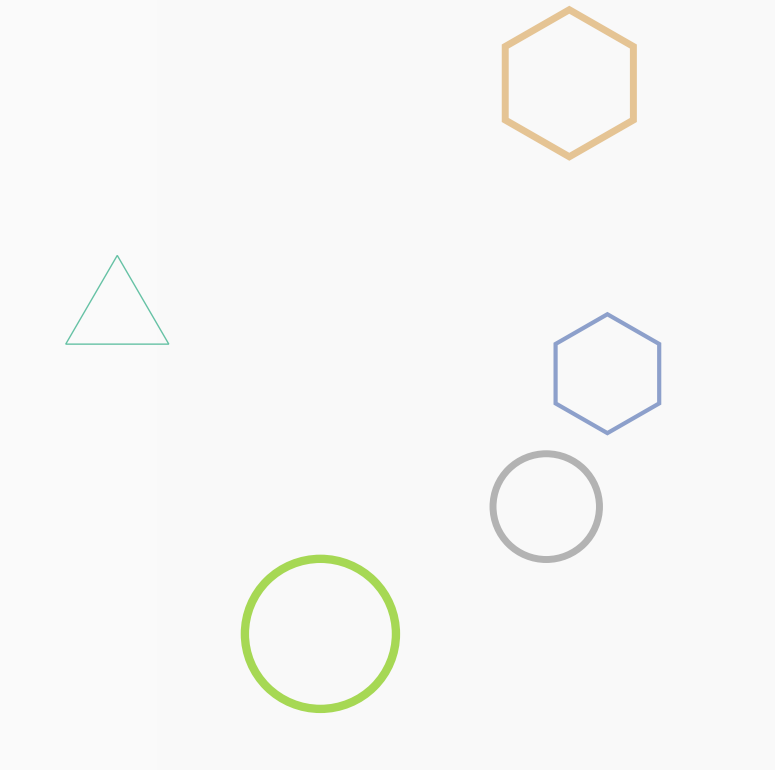[{"shape": "triangle", "thickness": 0.5, "radius": 0.38, "center": [0.151, 0.591]}, {"shape": "hexagon", "thickness": 1.5, "radius": 0.39, "center": [0.784, 0.515]}, {"shape": "circle", "thickness": 3, "radius": 0.49, "center": [0.413, 0.177]}, {"shape": "hexagon", "thickness": 2.5, "radius": 0.48, "center": [0.735, 0.892]}, {"shape": "circle", "thickness": 2.5, "radius": 0.34, "center": [0.705, 0.342]}]